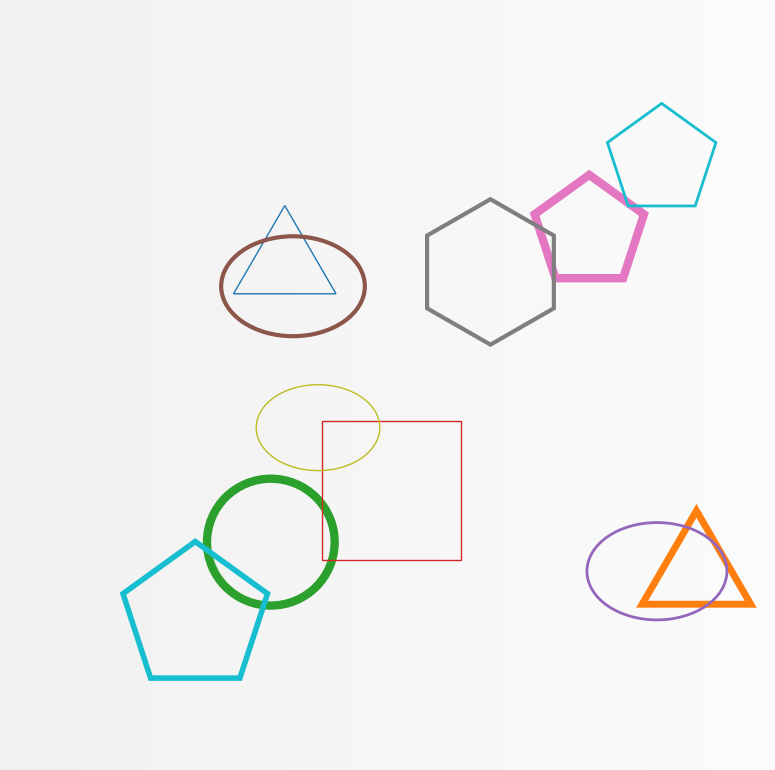[{"shape": "triangle", "thickness": 0.5, "radius": 0.38, "center": [0.367, 0.657]}, {"shape": "triangle", "thickness": 2.5, "radius": 0.4, "center": [0.899, 0.256]}, {"shape": "circle", "thickness": 3, "radius": 0.41, "center": [0.349, 0.296]}, {"shape": "square", "thickness": 0.5, "radius": 0.45, "center": [0.505, 0.363]}, {"shape": "oval", "thickness": 1, "radius": 0.45, "center": [0.848, 0.258]}, {"shape": "oval", "thickness": 1.5, "radius": 0.46, "center": [0.378, 0.628]}, {"shape": "pentagon", "thickness": 3, "radius": 0.37, "center": [0.76, 0.699]}, {"shape": "hexagon", "thickness": 1.5, "radius": 0.47, "center": [0.633, 0.647]}, {"shape": "oval", "thickness": 0.5, "radius": 0.4, "center": [0.41, 0.445]}, {"shape": "pentagon", "thickness": 1, "radius": 0.37, "center": [0.854, 0.792]}, {"shape": "pentagon", "thickness": 2, "radius": 0.49, "center": [0.252, 0.199]}]